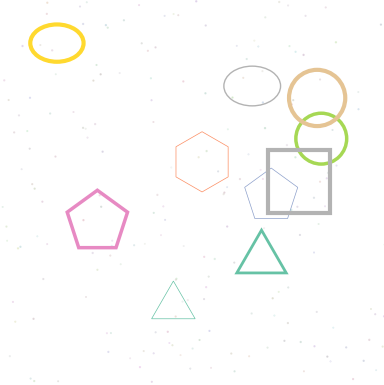[{"shape": "triangle", "thickness": 0.5, "radius": 0.33, "center": [0.45, 0.205]}, {"shape": "triangle", "thickness": 2, "radius": 0.37, "center": [0.679, 0.328]}, {"shape": "hexagon", "thickness": 0.5, "radius": 0.39, "center": [0.525, 0.58]}, {"shape": "pentagon", "thickness": 0.5, "radius": 0.36, "center": [0.704, 0.491]}, {"shape": "pentagon", "thickness": 2.5, "radius": 0.41, "center": [0.253, 0.423]}, {"shape": "circle", "thickness": 2.5, "radius": 0.33, "center": [0.834, 0.64]}, {"shape": "oval", "thickness": 3, "radius": 0.35, "center": [0.148, 0.888]}, {"shape": "circle", "thickness": 3, "radius": 0.37, "center": [0.824, 0.746]}, {"shape": "oval", "thickness": 1, "radius": 0.37, "center": [0.655, 0.777]}, {"shape": "square", "thickness": 3, "radius": 0.41, "center": [0.776, 0.528]}]